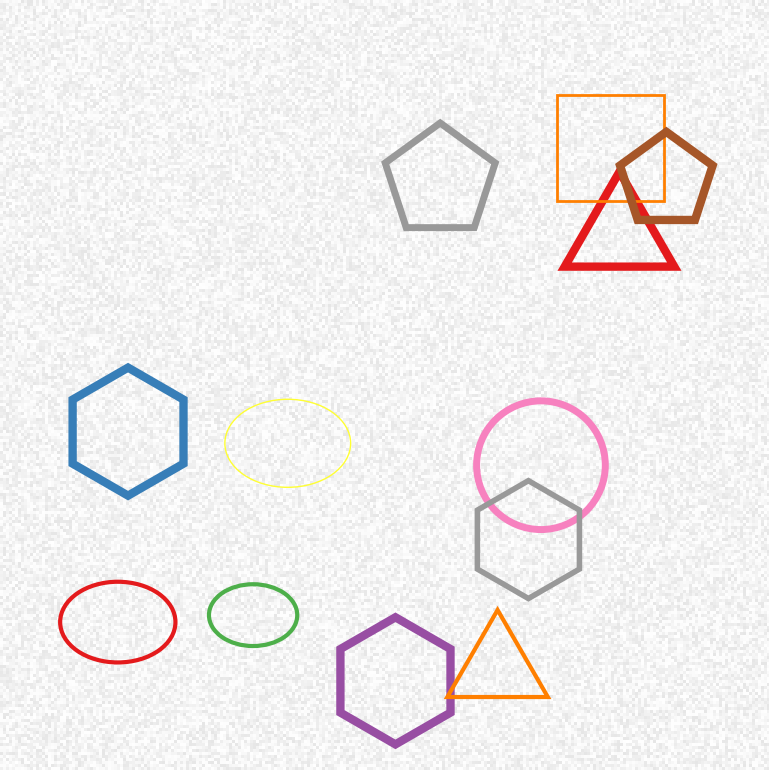[{"shape": "triangle", "thickness": 3, "radius": 0.41, "center": [0.805, 0.695]}, {"shape": "oval", "thickness": 1.5, "radius": 0.37, "center": [0.153, 0.192]}, {"shape": "hexagon", "thickness": 3, "radius": 0.42, "center": [0.166, 0.439]}, {"shape": "oval", "thickness": 1.5, "radius": 0.29, "center": [0.329, 0.201]}, {"shape": "hexagon", "thickness": 3, "radius": 0.41, "center": [0.514, 0.116]}, {"shape": "triangle", "thickness": 1.5, "radius": 0.38, "center": [0.646, 0.132]}, {"shape": "square", "thickness": 1, "radius": 0.35, "center": [0.793, 0.808]}, {"shape": "oval", "thickness": 0.5, "radius": 0.41, "center": [0.374, 0.424]}, {"shape": "pentagon", "thickness": 3, "radius": 0.32, "center": [0.865, 0.766]}, {"shape": "circle", "thickness": 2.5, "radius": 0.42, "center": [0.703, 0.396]}, {"shape": "hexagon", "thickness": 2, "radius": 0.38, "center": [0.686, 0.299]}, {"shape": "pentagon", "thickness": 2.5, "radius": 0.38, "center": [0.572, 0.765]}]